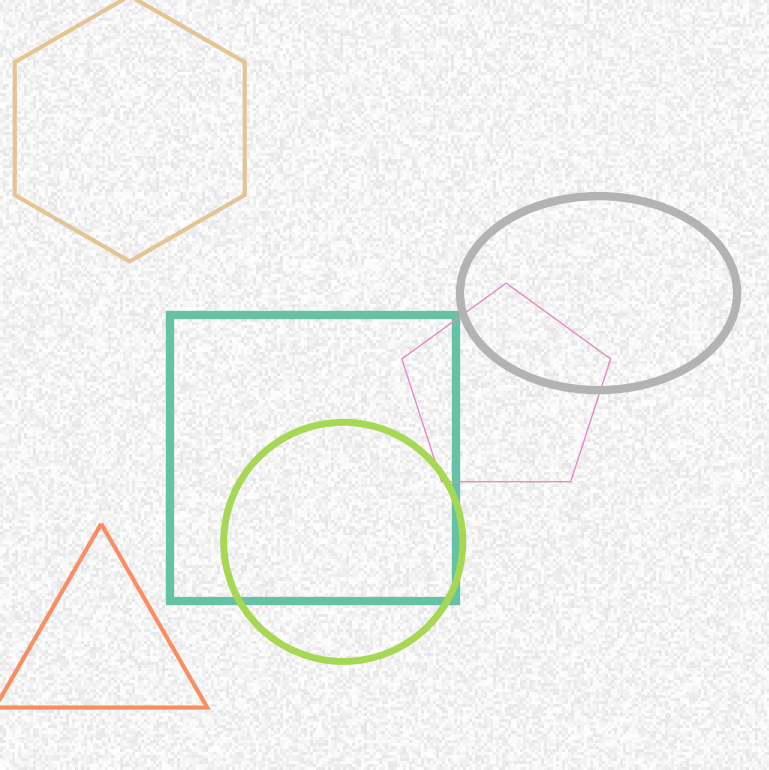[{"shape": "square", "thickness": 3, "radius": 0.93, "center": [0.406, 0.405]}, {"shape": "triangle", "thickness": 1.5, "radius": 0.8, "center": [0.131, 0.161]}, {"shape": "pentagon", "thickness": 0.5, "radius": 0.71, "center": [0.657, 0.49]}, {"shape": "circle", "thickness": 2.5, "radius": 0.78, "center": [0.446, 0.296]}, {"shape": "hexagon", "thickness": 1.5, "radius": 0.86, "center": [0.169, 0.833]}, {"shape": "oval", "thickness": 3, "radius": 0.9, "center": [0.777, 0.619]}]